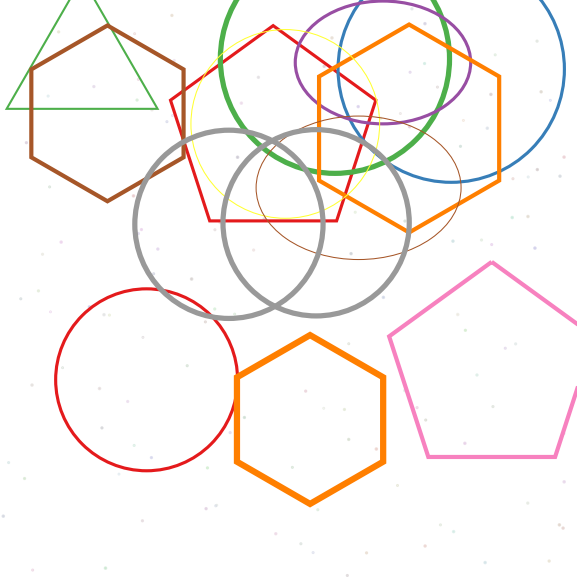[{"shape": "pentagon", "thickness": 1.5, "radius": 0.93, "center": [0.473, 0.768]}, {"shape": "circle", "thickness": 1.5, "radius": 0.79, "center": [0.254, 0.341]}, {"shape": "circle", "thickness": 1.5, "radius": 0.98, "center": [0.781, 0.879]}, {"shape": "triangle", "thickness": 1, "radius": 0.75, "center": [0.142, 0.886]}, {"shape": "circle", "thickness": 2.5, "radius": 0.99, "center": [0.58, 0.897]}, {"shape": "oval", "thickness": 1.5, "radius": 0.76, "center": [0.663, 0.891]}, {"shape": "hexagon", "thickness": 2, "radius": 0.9, "center": [0.708, 0.777]}, {"shape": "hexagon", "thickness": 3, "radius": 0.73, "center": [0.537, 0.273]}, {"shape": "circle", "thickness": 0.5, "radius": 0.82, "center": [0.494, 0.785]}, {"shape": "oval", "thickness": 0.5, "radius": 0.89, "center": [0.621, 0.674]}, {"shape": "hexagon", "thickness": 2, "radius": 0.76, "center": [0.186, 0.803]}, {"shape": "pentagon", "thickness": 2, "radius": 0.93, "center": [0.851, 0.359]}, {"shape": "circle", "thickness": 2.5, "radius": 0.81, "center": [0.396, 0.611]}, {"shape": "circle", "thickness": 2.5, "radius": 0.81, "center": [0.547, 0.613]}]